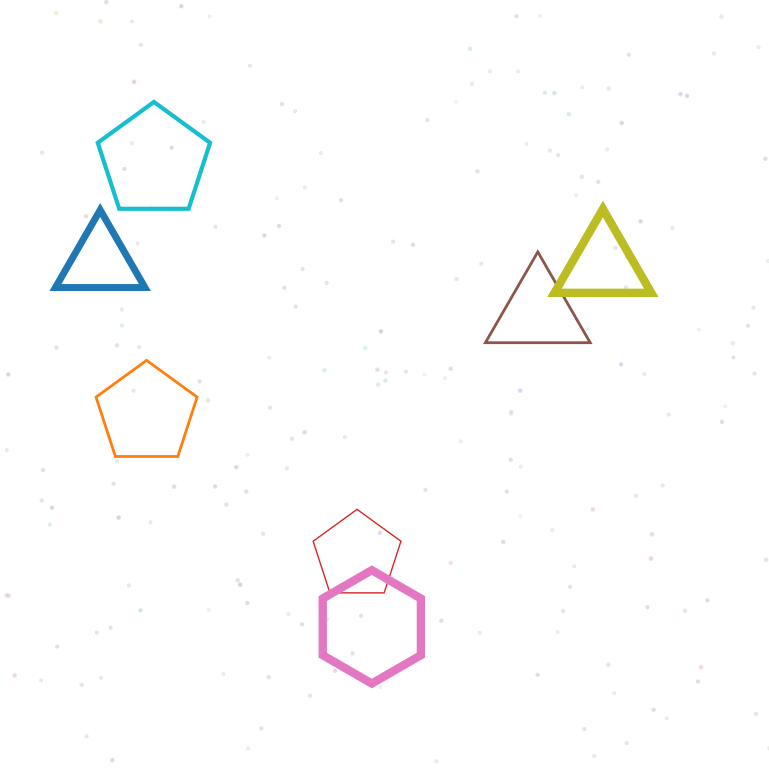[{"shape": "triangle", "thickness": 2.5, "radius": 0.34, "center": [0.13, 0.66]}, {"shape": "pentagon", "thickness": 1, "radius": 0.35, "center": [0.19, 0.463]}, {"shape": "pentagon", "thickness": 0.5, "radius": 0.3, "center": [0.464, 0.279]}, {"shape": "triangle", "thickness": 1, "radius": 0.39, "center": [0.698, 0.594]}, {"shape": "hexagon", "thickness": 3, "radius": 0.37, "center": [0.483, 0.186]}, {"shape": "triangle", "thickness": 3, "radius": 0.36, "center": [0.783, 0.656]}, {"shape": "pentagon", "thickness": 1.5, "radius": 0.38, "center": [0.2, 0.791]}]